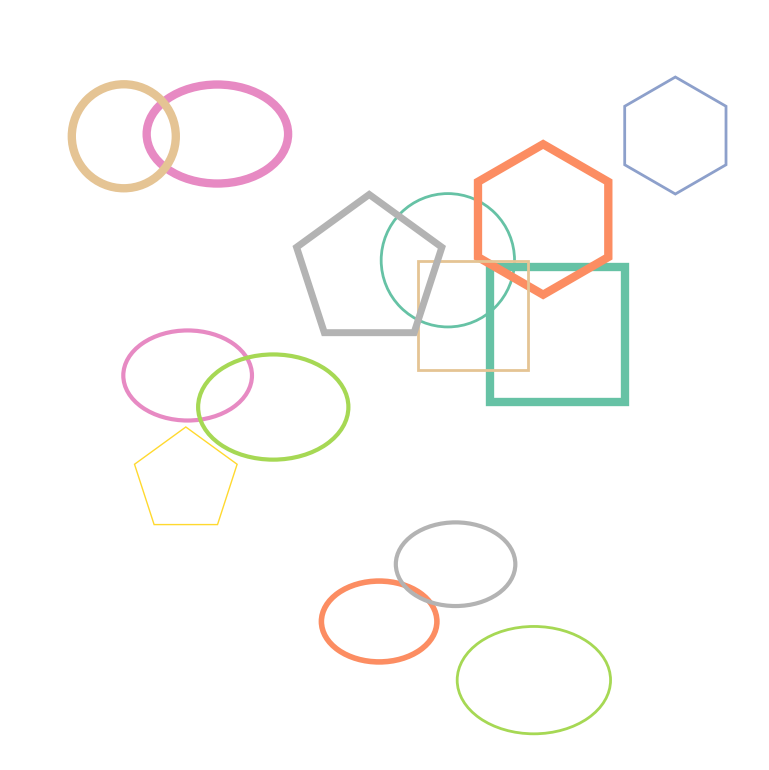[{"shape": "circle", "thickness": 1, "radius": 0.43, "center": [0.582, 0.662]}, {"shape": "square", "thickness": 3, "radius": 0.44, "center": [0.724, 0.566]}, {"shape": "oval", "thickness": 2, "radius": 0.38, "center": [0.492, 0.193]}, {"shape": "hexagon", "thickness": 3, "radius": 0.49, "center": [0.705, 0.715]}, {"shape": "hexagon", "thickness": 1, "radius": 0.38, "center": [0.877, 0.824]}, {"shape": "oval", "thickness": 3, "radius": 0.46, "center": [0.282, 0.826]}, {"shape": "oval", "thickness": 1.5, "radius": 0.42, "center": [0.244, 0.512]}, {"shape": "oval", "thickness": 1.5, "radius": 0.49, "center": [0.355, 0.471]}, {"shape": "oval", "thickness": 1, "radius": 0.5, "center": [0.693, 0.117]}, {"shape": "pentagon", "thickness": 0.5, "radius": 0.35, "center": [0.241, 0.375]}, {"shape": "circle", "thickness": 3, "radius": 0.34, "center": [0.161, 0.823]}, {"shape": "square", "thickness": 1, "radius": 0.36, "center": [0.614, 0.59]}, {"shape": "oval", "thickness": 1.5, "radius": 0.39, "center": [0.592, 0.267]}, {"shape": "pentagon", "thickness": 2.5, "radius": 0.5, "center": [0.48, 0.648]}]